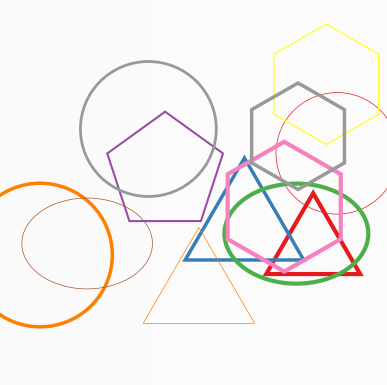[{"shape": "triangle", "thickness": 3, "radius": 0.7, "center": [0.808, 0.358]}, {"shape": "circle", "thickness": 0.5, "radius": 0.79, "center": [0.87, 0.602]}, {"shape": "triangle", "thickness": 2.5, "radius": 0.88, "center": [0.631, 0.413]}, {"shape": "oval", "thickness": 3, "radius": 0.93, "center": [0.765, 0.393]}, {"shape": "pentagon", "thickness": 1.5, "radius": 0.79, "center": [0.426, 0.553]}, {"shape": "triangle", "thickness": 0.5, "radius": 0.83, "center": [0.513, 0.243]}, {"shape": "circle", "thickness": 2.5, "radius": 0.93, "center": [0.103, 0.338]}, {"shape": "hexagon", "thickness": 1, "radius": 0.78, "center": [0.842, 0.781]}, {"shape": "oval", "thickness": 0.5, "radius": 0.84, "center": [0.225, 0.368]}, {"shape": "hexagon", "thickness": 3, "radius": 0.84, "center": [0.733, 0.463]}, {"shape": "hexagon", "thickness": 2.5, "radius": 0.69, "center": [0.769, 0.646]}, {"shape": "circle", "thickness": 2, "radius": 0.88, "center": [0.383, 0.665]}]